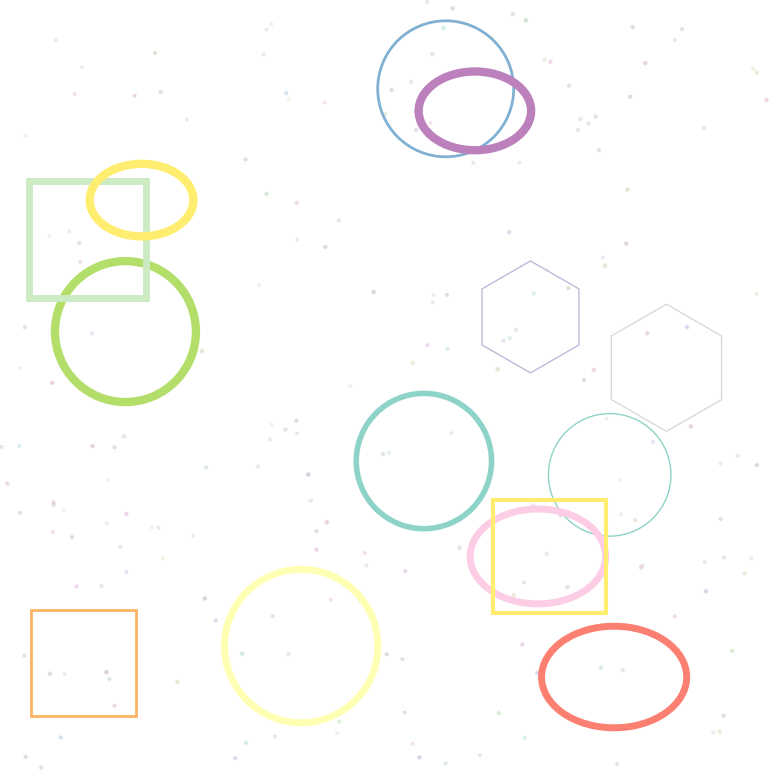[{"shape": "circle", "thickness": 2, "radius": 0.44, "center": [0.551, 0.401]}, {"shape": "circle", "thickness": 0.5, "radius": 0.4, "center": [0.792, 0.383]}, {"shape": "circle", "thickness": 2.5, "radius": 0.5, "center": [0.391, 0.161]}, {"shape": "hexagon", "thickness": 0.5, "radius": 0.36, "center": [0.689, 0.588]}, {"shape": "oval", "thickness": 2.5, "radius": 0.47, "center": [0.798, 0.121]}, {"shape": "circle", "thickness": 1, "radius": 0.44, "center": [0.579, 0.885]}, {"shape": "square", "thickness": 1, "radius": 0.34, "center": [0.109, 0.139]}, {"shape": "circle", "thickness": 3, "radius": 0.46, "center": [0.163, 0.569]}, {"shape": "oval", "thickness": 2.5, "radius": 0.44, "center": [0.699, 0.277]}, {"shape": "hexagon", "thickness": 0.5, "radius": 0.41, "center": [0.866, 0.522]}, {"shape": "oval", "thickness": 3, "radius": 0.37, "center": [0.617, 0.856]}, {"shape": "square", "thickness": 2.5, "radius": 0.38, "center": [0.114, 0.689]}, {"shape": "square", "thickness": 1.5, "radius": 0.37, "center": [0.714, 0.278]}, {"shape": "oval", "thickness": 3, "radius": 0.34, "center": [0.184, 0.74]}]